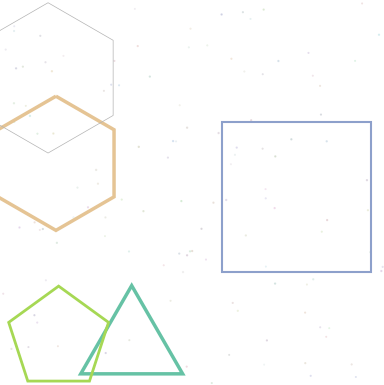[{"shape": "triangle", "thickness": 2.5, "radius": 0.76, "center": [0.342, 0.105]}, {"shape": "square", "thickness": 1.5, "radius": 0.97, "center": [0.771, 0.488]}, {"shape": "pentagon", "thickness": 2, "radius": 0.68, "center": [0.152, 0.12]}, {"shape": "hexagon", "thickness": 2.5, "radius": 0.87, "center": [0.145, 0.576]}, {"shape": "hexagon", "thickness": 0.5, "radius": 0.98, "center": [0.125, 0.798]}]